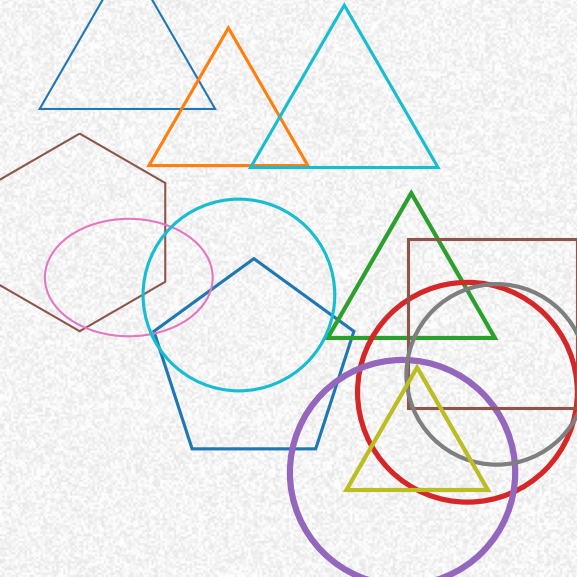[{"shape": "pentagon", "thickness": 1.5, "radius": 0.91, "center": [0.44, 0.369]}, {"shape": "triangle", "thickness": 1, "radius": 0.88, "center": [0.221, 0.898]}, {"shape": "triangle", "thickness": 1.5, "radius": 0.79, "center": [0.396, 0.792]}, {"shape": "triangle", "thickness": 2, "radius": 0.84, "center": [0.712, 0.498]}, {"shape": "circle", "thickness": 2.5, "radius": 0.95, "center": [0.809, 0.32]}, {"shape": "circle", "thickness": 3, "radius": 0.98, "center": [0.697, 0.181]}, {"shape": "hexagon", "thickness": 1, "radius": 0.86, "center": [0.138, 0.597]}, {"shape": "square", "thickness": 1.5, "radius": 0.73, "center": [0.853, 0.439]}, {"shape": "oval", "thickness": 1, "radius": 0.73, "center": [0.223, 0.519]}, {"shape": "circle", "thickness": 2, "radius": 0.78, "center": [0.86, 0.351]}, {"shape": "triangle", "thickness": 2, "radius": 0.71, "center": [0.722, 0.221]}, {"shape": "circle", "thickness": 1.5, "radius": 0.83, "center": [0.414, 0.488]}, {"shape": "triangle", "thickness": 1.5, "radius": 0.94, "center": [0.596, 0.803]}]